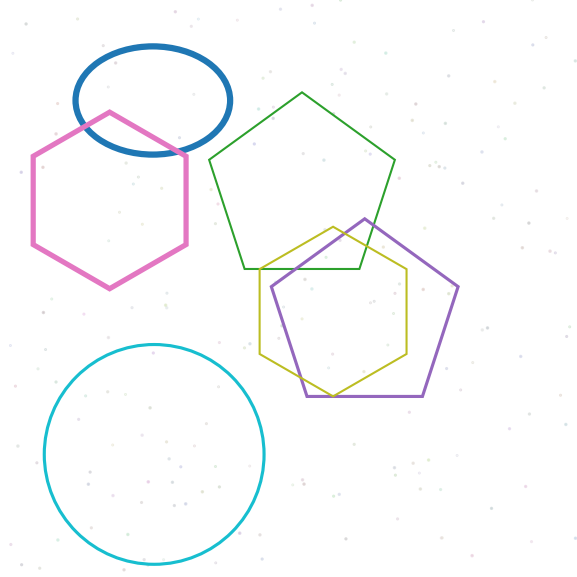[{"shape": "oval", "thickness": 3, "radius": 0.67, "center": [0.265, 0.825]}, {"shape": "pentagon", "thickness": 1, "radius": 0.85, "center": [0.523, 0.67]}, {"shape": "pentagon", "thickness": 1.5, "radius": 0.85, "center": [0.632, 0.45]}, {"shape": "hexagon", "thickness": 2.5, "radius": 0.76, "center": [0.19, 0.652]}, {"shape": "hexagon", "thickness": 1, "radius": 0.73, "center": [0.577, 0.46]}, {"shape": "circle", "thickness": 1.5, "radius": 0.95, "center": [0.267, 0.212]}]